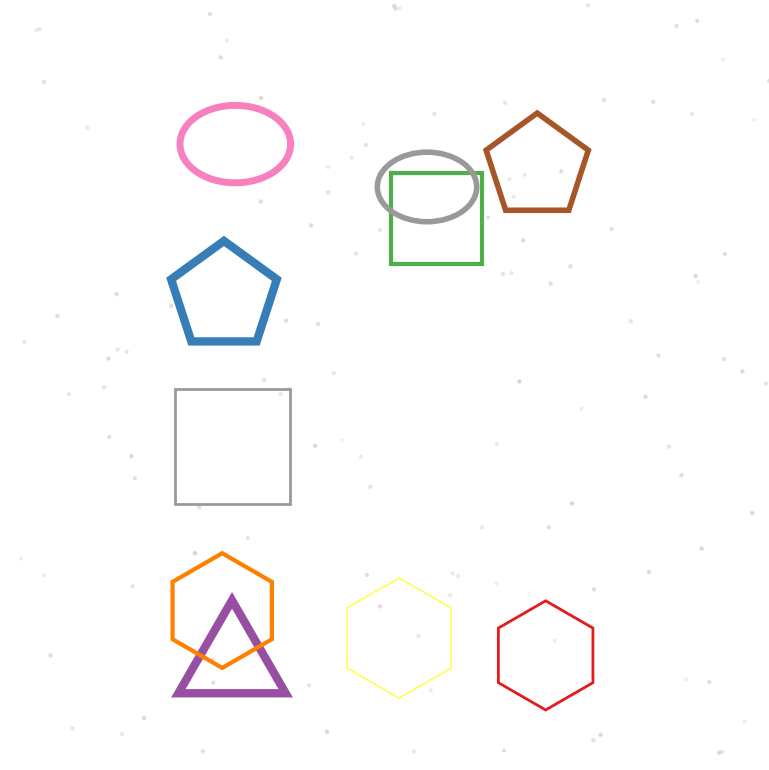[{"shape": "hexagon", "thickness": 1, "radius": 0.35, "center": [0.709, 0.149]}, {"shape": "pentagon", "thickness": 3, "radius": 0.36, "center": [0.291, 0.615]}, {"shape": "square", "thickness": 1.5, "radius": 0.3, "center": [0.567, 0.716]}, {"shape": "triangle", "thickness": 3, "radius": 0.4, "center": [0.301, 0.14]}, {"shape": "hexagon", "thickness": 1.5, "radius": 0.37, "center": [0.289, 0.207]}, {"shape": "hexagon", "thickness": 0.5, "radius": 0.39, "center": [0.518, 0.171]}, {"shape": "pentagon", "thickness": 2, "radius": 0.35, "center": [0.698, 0.783]}, {"shape": "oval", "thickness": 2.5, "radius": 0.36, "center": [0.306, 0.813]}, {"shape": "square", "thickness": 1, "radius": 0.38, "center": [0.302, 0.42]}, {"shape": "oval", "thickness": 2, "radius": 0.32, "center": [0.555, 0.757]}]